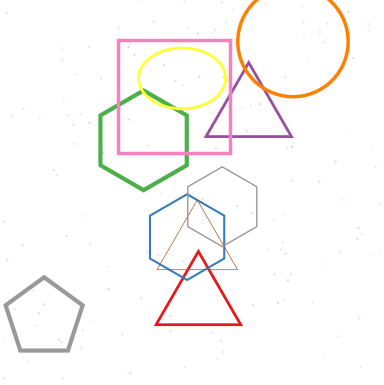[{"shape": "triangle", "thickness": 2, "radius": 0.63, "center": [0.515, 0.22]}, {"shape": "hexagon", "thickness": 1.5, "radius": 0.56, "center": [0.486, 0.384]}, {"shape": "hexagon", "thickness": 3, "radius": 0.65, "center": [0.373, 0.635]}, {"shape": "triangle", "thickness": 2, "radius": 0.64, "center": [0.646, 0.709]}, {"shape": "circle", "thickness": 2.5, "radius": 0.72, "center": [0.761, 0.892]}, {"shape": "oval", "thickness": 2, "radius": 0.56, "center": [0.473, 0.796]}, {"shape": "triangle", "thickness": 0.5, "radius": 0.6, "center": [0.512, 0.36]}, {"shape": "square", "thickness": 2.5, "radius": 0.73, "center": [0.452, 0.749]}, {"shape": "pentagon", "thickness": 3, "radius": 0.53, "center": [0.115, 0.175]}, {"shape": "hexagon", "thickness": 1, "radius": 0.52, "center": [0.577, 0.463]}]